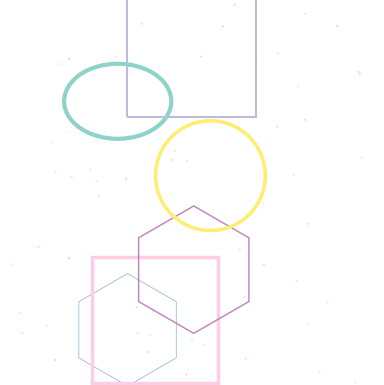[{"shape": "oval", "thickness": 3, "radius": 0.7, "center": [0.306, 0.737]}, {"shape": "square", "thickness": 1.5, "radius": 0.84, "center": [0.498, 0.863]}, {"shape": "hexagon", "thickness": 0.5, "radius": 0.73, "center": [0.331, 0.143]}, {"shape": "square", "thickness": 2.5, "radius": 0.82, "center": [0.403, 0.169]}, {"shape": "hexagon", "thickness": 1, "radius": 0.83, "center": [0.503, 0.3]}, {"shape": "circle", "thickness": 2.5, "radius": 0.71, "center": [0.546, 0.544]}]